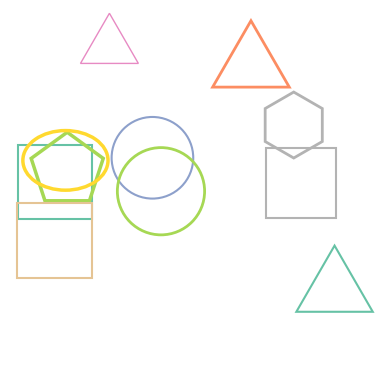[{"shape": "square", "thickness": 1.5, "radius": 0.48, "center": [0.142, 0.528]}, {"shape": "triangle", "thickness": 1.5, "radius": 0.57, "center": [0.869, 0.247]}, {"shape": "triangle", "thickness": 2, "radius": 0.57, "center": [0.652, 0.831]}, {"shape": "circle", "thickness": 1.5, "radius": 0.53, "center": [0.396, 0.59]}, {"shape": "triangle", "thickness": 1, "radius": 0.43, "center": [0.284, 0.879]}, {"shape": "circle", "thickness": 2, "radius": 0.57, "center": [0.418, 0.503]}, {"shape": "pentagon", "thickness": 2.5, "radius": 0.49, "center": [0.175, 0.558]}, {"shape": "oval", "thickness": 2.5, "radius": 0.55, "center": [0.17, 0.583]}, {"shape": "square", "thickness": 1.5, "radius": 0.48, "center": [0.142, 0.375]}, {"shape": "square", "thickness": 1.5, "radius": 0.45, "center": [0.782, 0.525]}, {"shape": "hexagon", "thickness": 2, "radius": 0.43, "center": [0.763, 0.675]}]